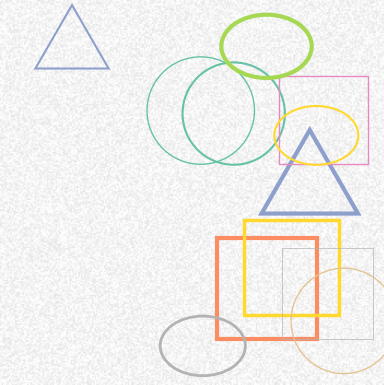[{"shape": "circle", "thickness": 1.5, "radius": 0.66, "center": [0.607, 0.705]}, {"shape": "circle", "thickness": 1, "radius": 0.7, "center": [0.521, 0.713]}, {"shape": "square", "thickness": 3, "radius": 0.65, "center": [0.693, 0.251]}, {"shape": "triangle", "thickness": 1.5, "radius": 0.55, "center": [0.187, 0.877]}, {"shape": "triangle", "thickness": 3, "radius": 0.72, "center": [0.805, 0.518]}, {"shape": "square", "thickness": 1, "radius": 0.58, "center": [0.841, 0.688]}, {"shape": "oval", "thickness": 3, "radius": 0.59, "center": [0.692, 0.88]}, {"shape": "square", "thickness": 2.5, "radius": 0.61, "center": [0.757, 0.306]}, {"shape": "oval", "thickness": 1.5, "radius": 0.55, "center": [0.822, 0.648]}, {"shape": "circle", "thickness": 1, "radius": 0.68, "center": [0.893, 0.166]}, {"shape": "oval", "thickness": 2, "radius": 0.55, "center": [0.527, 0.102]}, {"shape": "square", "thickness": 0.5, "radius": 0.59, "center": [0.85, 0.237]}]